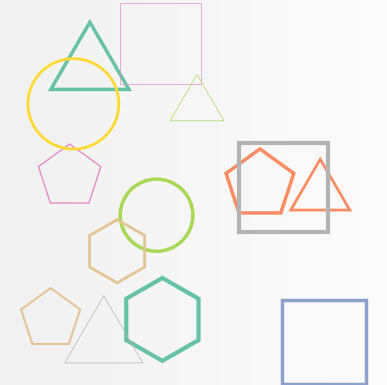[{"shape": "triangle", "thickness": 2.5, "radius": 0.58, "center": [0.232, 0.826]}, {"shape": "hexagon", "thickness": 3, "radius": 0.54, "center": [0.419, 0.17]}, {"shape": "triangle", "thickness": 2, "radius": 0.44, "center": [0.826, 0.498]}, {"shape": "pentagon", "thickness": 2.5, "radius": 0.46, "center": [0.671, 0.521]}, {"shape": "square", "thickness": 2.5, "radius": 0.54, "center": [0.837, 0.111]}, {"shape": "pentagon", "thickness": 1, "radius": 0.42, "center": [0.18, 0.541]}, {"shape": "square", "thickness": 0.5, "radius": 0.53, "center": [0.414, 0.888]}, {"shape": "triangle", "thickness": 0.5, "radius": 0.4, "center": [0.509, 0.726]}, {"shape": "circle", "thickness": 2.5, "radius": 0.47, "center": [0.404, 0.441]}, {"shape": "circle", "thickness": 2, "radius": 0.59, "center": [0.189, 0.73]}, {"shape": "hexagon", "thickness": 2, "radius": 0.41, "center": [0.302, 0.347]}, {"shape": "pentagon", "thickness": 1.5, "radius": 0.4, "center": [0.131, 0.171]}, {"shape": "triangle", "thickness": 0.5, "radius": 0.58, "center": [0.268, 0.115]}, {"shape": "square", "thickness": 3, "radius": 0.58, "center": [0.731, 0.513]}]